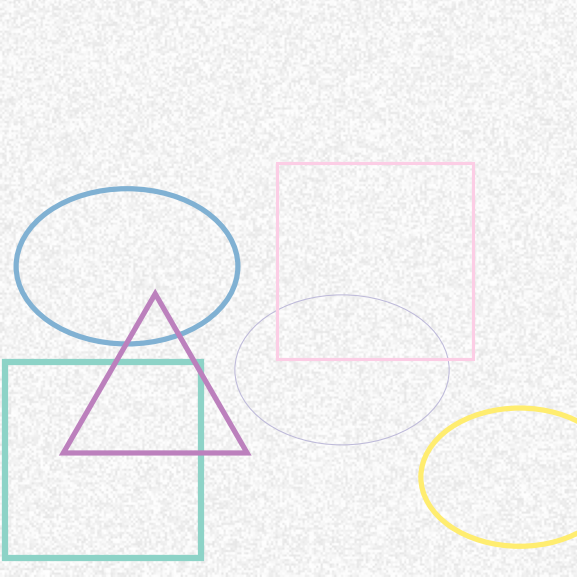[{"shape": "square", "thickness": 3, "radius": 0.85, "center": [0.178, 0.202]}, {"shape": "oval", "thickness": 0.5, "radius": 0.93, "center": [0.592, 0.359]}, {"shape": "oval", "thickness": 2.5, "radius": 0.96, "center": [0.22, 0.538]}, {"shape": "square", "thickness": 1.5, "radius": 0.85, "center": [0.649, 0.547]}, {"shape": "triangle", "thickness": 2.5, "radius": 0.92, "center": [0.269, 0.307]}, {"shape": "oval", "thickness": 2.5, "radius": 0.85, "center": [0.9, 0.173]}]